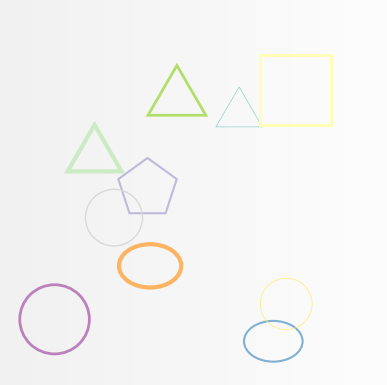[{"shape": "triangle", "thickness": 0.5, "radius": 0.35, "center": [0.617, 0.705]}, {"shape": "square", "thickness": 2, "radius": 0.45, "center": [0.762, 0.765]}, {"shape": "pentagon", "thickness": 1.5, "radius": 0.4, "center": [0.381, 0.51]}, {"shape": "oval", "thickness": 1.5, "radius": 0.38, "center": [0.705, 0.114]}, {"shape": "oval", "thickness": 3, "radius": 0.4, "center": [0.387, 0.309]}, {"shape": "triangle", "thickness": 2, "radius": 0.43, "center": [0.457, 0.744]}, {"shape": "circle", "thickness": 1, "radius": 0.37, "center": [0.294, 0.435]}, {"shape": "circle", "thickness": 2, "radius": 0.45, "center": [0.141, 0.171]}, {"shape": "triangle", "thickness": 3, "radius": 0.4, "center": [0.244, 0.595]}, {"shape": "circle", "thickness": 0.5, "radius": 0.33, "center": [0.739, 0.211]}]